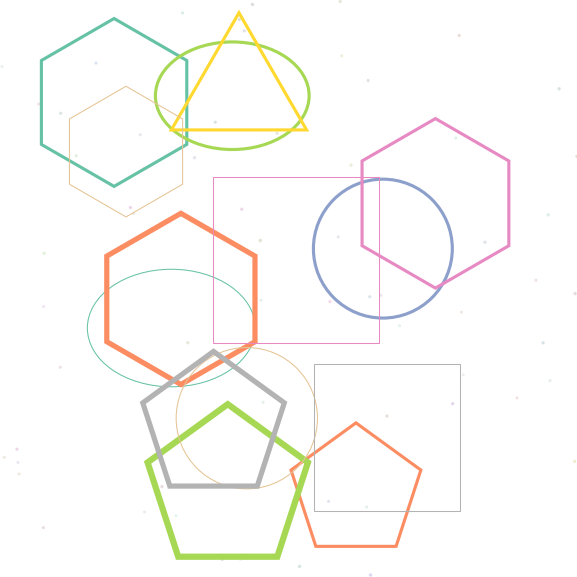[{"shape": "oval", "thickness": 0.5, "radius": 0.73, "center": [0.297, 0.431]}, {"shape": "hexagon", "thickness": 1.5, "radius": 0.73, "center": [0.198, 0.822]}, {"shape": "hexagon", "thickness": 2.5, "radius": 0.74, "center": [0.313, 0.482]}, {"shape": "pentagon", "thickness": 1.5, "radius": 0.59, "center": [0.616, 0.149]}, {"shape": "circle", "thickness": 1.5, "radius": 0.6, "center": [0.663, 0.569]}, {"shape": "hexagon", "thickness": 1.5, "radius": 0.73, "center": [0.754, 0.647]}, {"shape": "square", "thickness": 0.5, "radius": 0.72, "center": [0.513, 0.549]}, {"shape": "pentagon", "thickness": 3, "radius": 0.73, "center": [0.394, 0.153]}, {"shape": "oval", "thickness": 1.5, "radius": 0.67, "center": [0.402, 0.833]}, {"shape": "triangle", "thickness": 1.5, "radius": 0.68, "center": [0.414, 0.842]}, {"shape": "circle", "thickness": 0.5, "radius": 0.61, "center": [0.427, 0.275]}, {"shape": "hexagon", "thickness": 0.5, "radius": 0.57, "center": [0.218, 0.737]}, {"shape": "square", "thickness": 0.5, "radius": 0.64, "center": [0.67, 0.242]}, {"shape": "pentagon", "thickness": 2.5, "radius": 0.64, "center": [0.37, 0.262]}]